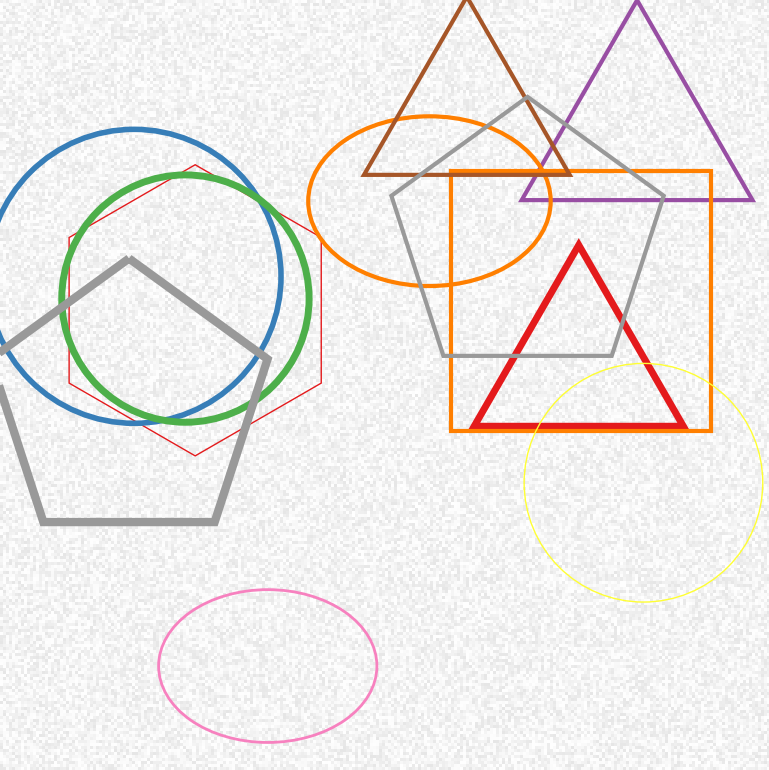[{"shape": "triangle", "thickness": 2.5, "radius": 0.78, "center": [0.752, 0.525]}, {"shape": "hexagon", "thickness": 0.5, "radius": 0.95, "center": [0.253, 0.597]}, {"shape": "circle", "thickness": 2, "radius": 0.95, "center": [0.174, 0.641]}, {"shape": "circle", "thickness": 2.5, "radius": 0.8, "center": [0.241, 0.612]}, {"shape": "triangle", "thickness": 1.5, "radius": 0.87, "center": [0.827, 0.827]}, {"shape": "square", "thickness": 1.5, "radius": 0.84, "center": [0.754, 0.609]}, {"shape": "oval", "thickness": 1.5, "radius": 0.79, "center": [0.558, 0.739]}, {"shape": "circle", "thickness": 0.5, "radius": 0.77, "center": [0.836, 0.373]}, {"shape": "triangle", "thickness": 1.5, "radius": 0.77, "center": [0.606, 0.85]}, {"shape": "oval", "thickness": 1, "radius": 0.71, "center": [0.348, 0.135]}, {"shape": "pentagon", "thickness": 1.5, "radius": 0.93, "center": [0.685, 0.688]}, {"shape": "pentagon", "thickness": 3, "radius": 0.95, "center": [0.168, 0.475]}]